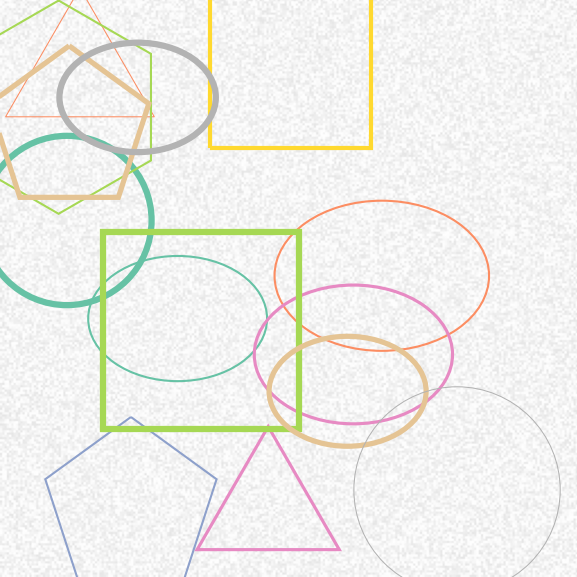[{"shape": "oval", "thickness": 1, "radius": 0.77, "center": [0.308, 0.448]}, {"shape": "circle", "thickness": 3, "radius": 0.73, "center": [0.116, 0.617]}, {"shape": "triangle", "thickness": 0.5, "radius": 0.74, "center": [0.138, 0.871]}, {"shape": "oval", "thickness": 1, "radius": 0.93, "center": [0.661, 0.522]}, {"shape": "pentagon", "thickness": 1, "radius": 0.78, "center": [0.227, 0.121]}, {"shape": "triangle", "thickness": 1.5, "radius": 0.71, "center": [0.464, 0.118]}, {"shape": "oval", "thickness": 1.5, "radius": 0.86, "center": [0.612, 0.385]}, {"shape": "square", "thickness": 3, "radius": 0.85, "center": [0.348, 0.427]}, {"shape": "hexagon", "thickness": 1, "radius": 0.92, "center": [0.101, 0.814]}, {"shape": "square", "thickness": 2, "radius": 0.69, "center": [0.503, 0.882]}, {"shape": "oval", "thickness": 2.5, "radius": 0.68, "center": [0.602, 0.322]}, {"shape": "pentagon", "thickness": 2.5, "radius": 0.73, "center": [0.12, 0.775]}, {"shape": "oval", "thickness": 3, "radius": 0.68, "center": [0.238, 0.83]}, {"shape": "circle", "thickness": 0.5, "radius": 0.89, "center": [0.791, 0.151]}]